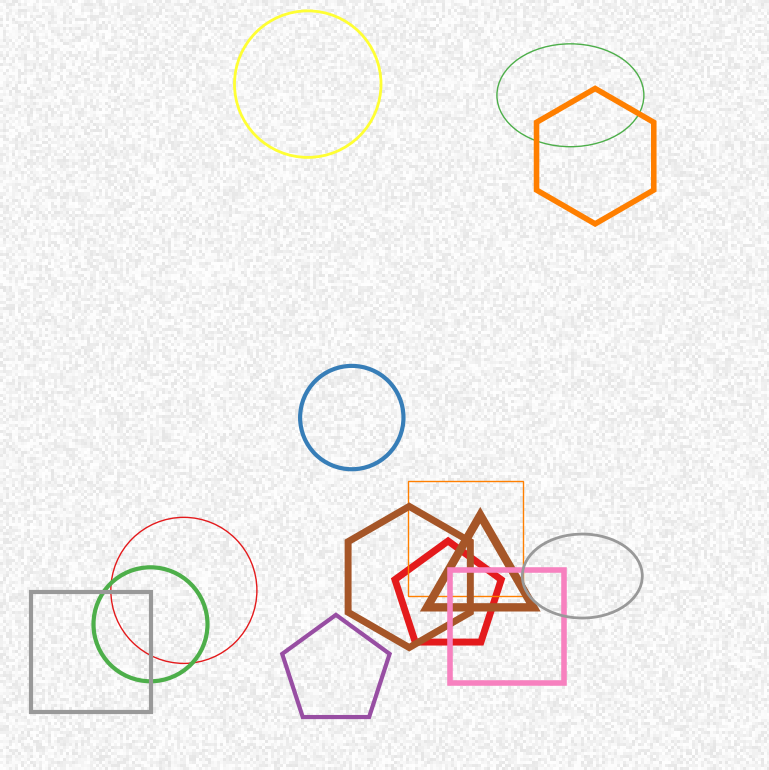[{"shape": "circle", "thickness": 0.5, "radius": 0.47, "center": [0.239, 0.233]}, {"shape": "pentagon", "thickness": 2.5, "radius": 0.36, "center": [0.582, 0.225]}, {"shape": "circle", "thickness": 1.5, "radius": 0.34, "center": [0.457, 0.458]}, {"shape": "circle", "thickness": 1.5, "radius": 0.37, "center": [0.195, 0.189]}, {"shape": "oval", "thickness": 0.5, "radius": 0.48, "center": [0.741, 0.876]}, {"shape": "pentagon", "thickness": 1.5, "radius": 0.37, "center": [0.436, 0.128]}, {"shape": "hexagon", "thickness": 2, "radius": 0.44, "center": [0.773, 0.797]}, {"shape": "square", "thickness": 0.5, "radius": 0.37, "center": [0.605, 0.301]}, {"shape": "circle", "thickness": 1, "radius": 0.48, "center": [0.4, 0.891]}, {"shape": "triangle", "thickness": 3, "radius": 0.4, "center": [0.624, 0.251]}, {"shape": "hexagon", "thickness": 2.5, "radius": 0.46, "center": [0.531, 0.251]}, {"shape": "square", "thickness": 2, "radius": 0.37, "center": [0.658, 0.187]}, {"shape": "oval", "thickness": 1, "radius": 0.39, "center": [0.756, 0.252]}, {"shape": "square", "thickness": 1.5, "radius": 0.39, "center": [0.118, 0.153]}]